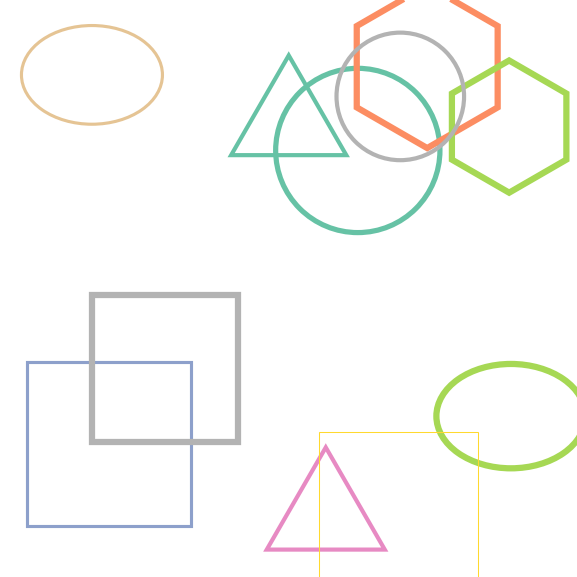[{"shape": "triangle", "thickness": 2, "radius": 0.58, "center": [0.5, 0.788]}, {"shape": "circle", "thickness": 2.5, "radius": 0.71, "center": [0.62, 0.739]}, {"shape": "hexagon", "thickness": 3, "radius": 0.7, "center": [0.74, 0.884]}, {"shape": "square", "thickness": 1.5, "radius": 0.71, "center": [0.189, 0.23]}, {"shape": "triangle", "thickness": 2, "radius": 0.59, "center": [0.564, 0.106]}, {"shape": "oval", "thickness": 3, "radius": 0.65, "center": [0.885, 0.279]}, {"shape": "hexagon", "thickness": 3, "radius": 0.57, "center": [0.882, 0.78]}, {"shape": "square", "thickness": 0.5, "radius": 0.69, "center": [0.69, 0.114]}, {"shape": "oval", "thickness": 1.5, "radius": 0.61, "center": [0.159, 0.869]}, {"shape": "circle", "thickness": 2, "radius": 0.55, "center": [0.693, 0.832]}, {"shape": "square", "thickness": 3, "radius": 0.64, "center": [0.286, 0.361]}]